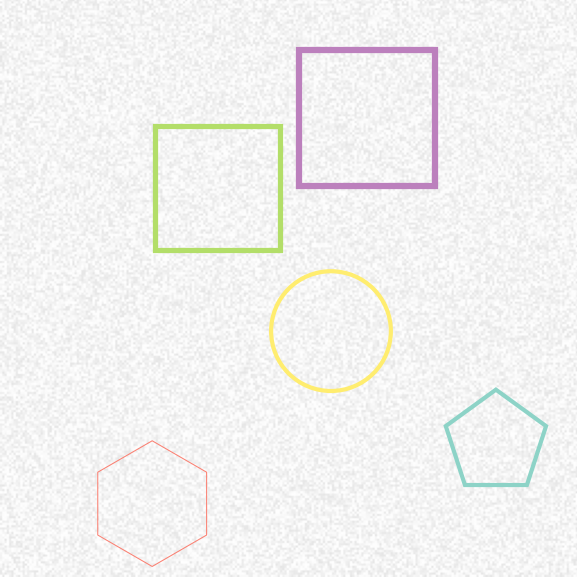[{"shape": "pentagon", "thickness": 2, "radius": 0.46, "center": [0.859, 0.233]}, {"shape": "hexagon", "thickness": 0.5, "radius": 0.54, "center": [0.264, 0.127]}, {"shape": "square", "thickness": 2.5, "radius": 0.54, "center": [0.377, 0.674]}, {"shape": "square", "thickness": 3, "radius": 0.59, "center": [0.635, 0.794]}, {"shape": "circle", "thickness": 2, "radius": 0.52, "center": [0.573, 0.426]}]